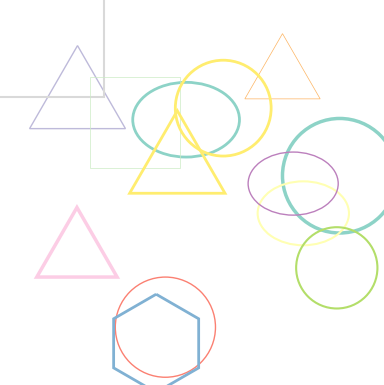[{"shape": "oval", "thickness": 2, "radius": 0.69, "center": [0.483, 0.689]}, {"shape": "circle", "thickness": 2.5, "radius": 0.74, "center": [0.882, 0.544]}, {"shape": "oval", "thickness": 1.5, "radius": 0.59, "center": [0.788, 0.446]}, {"shape": "triangle", "thickness": 1, "radius": 0.72, "center": [0.201, 0.738]}, {"shape": "circle", "thickness": 1, "radius": 0.65, "center": [0.43, 0.15]}, {"shape": "hexagon", "thickness": 2, "radius": 0.64, "center": [0.406, 0.108]}, {"shape": "triangle", "thickness": 0.5, "radius": 0.56, "center": [0.734, 0.8]}, {"shape": "circle", "thickness": 1.5, "radius": 0.53, "center": [0.875, 0.304]}, {"shape": "triangle", "thickness": 2.5, "radius": 0.6, "center": [0.2, 0.341]}, {"shape": "square", "thickness": 1.5, "radius": 0.69, "center": [0.132, 0.886]}, {"shape": "oval", "thickness": 1, "radius": 0.59, "center": [0.761, 0.523]}, {"shape": "square", "thickness": 0.5, "radius": 0.59, "center": [0.351, 0.681]}, {"shape": "circle", "thickness": 2, "radius": 0.62, "center": [0.58, 0.719]}, {"shape": "triangle", "thickness": 2, "radius": 0.72, "center": [0.461, 0.57]}]